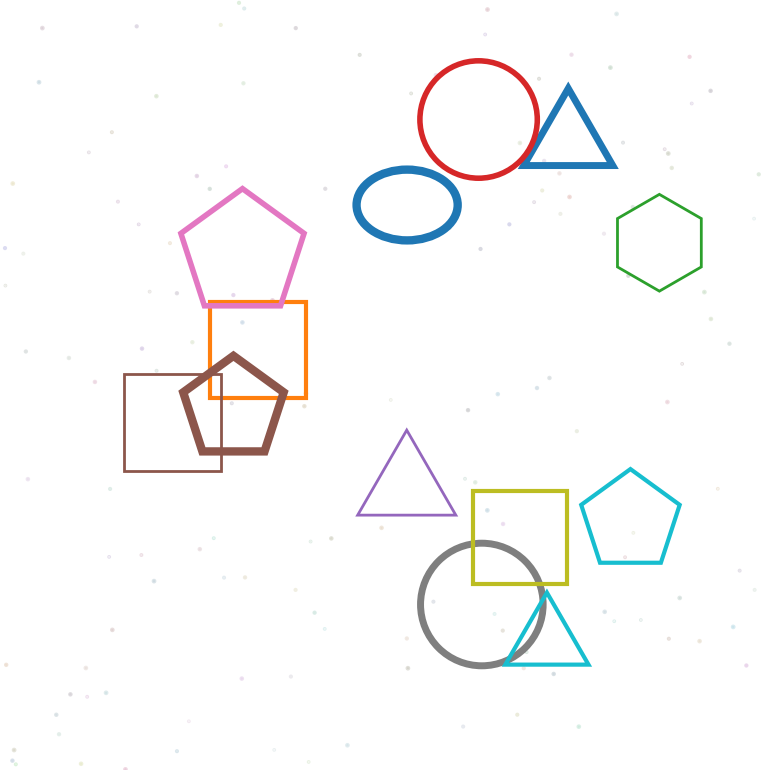[{"shape": "triangle", "thickness": 2.5, "radius": 0.33, "center": [0.738, 0.818]}, {"shape": "oval", "thickness": 3, "radius": 0.33, "center": [0.529, 0.734]}, {"shape": "square", "thickness": 1.5, "radius": 0.31, "center": [0.335, 0.545]}, {"shape": "hexagon", "thickness": 1, "radius": 0.31, "center": [0.856, 0.685]}, {"shape": "circle", "thickness": 2, "radius": 0.38, "center": [0.622, 0.845]}, {"shape": "triangle", "thickness": 1, "radius": 0.37, "center": [0.528, 0.368]}, {"shape": "square", "thickness": 1, "radius": 0.32, "center": [0.224, 0.452]}, {"shape": "pentagon", "thickness": 3, "radius": 0.34, "center": [0.303, 0.469]}, {"shape": "pentagon", "thickness": 2, "radius": 0.42, "center": [0.315, 0.671]}, {"shape": "circle", "thickness": 2.5, "radius": 0.4, "center": [0.626, 0.215]}, {"shape": "square", "thickness": 1.5, "radius": 0.3, "center": [0.676, 0.302]}, {"shape": "triangle", "thickness": 1.5, "radius": 0.31, "center": [0.71, 0.168]}, {"shape": "pentagon", "thickness": 1.5, "radius": 0.34, "center": [0.819, 0.324]}]